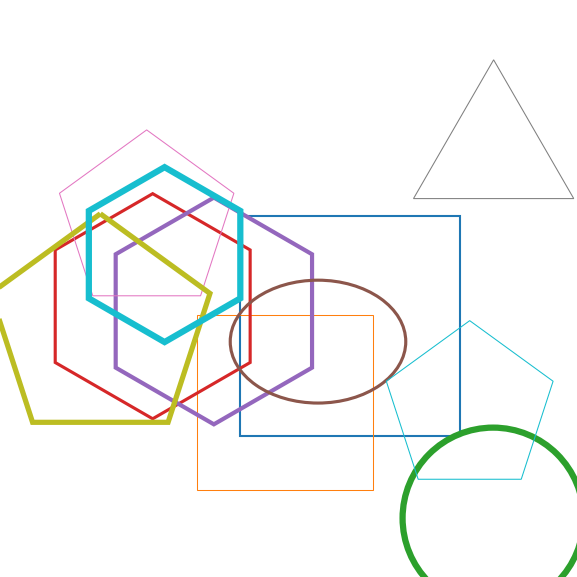[{"shape": "square", "thickness": 1, "radius": 0.95, "center": [0.605, 0.435]}, {"shape": "square", "thickness": 0.5, "radius": 0.76, "center": [0.493, 0.302]}, {"shape": "circle", "thickness": 3, "radius": 0.78, "center": [0.854, 0.102]}, {"shape": "hexagon", "thickness": 1.5, "radius": 0.97, "center": [0.264, 0.469]}, {"shape": "hexagon", "thickness": 2, "radius": 0.98, "center": [0.37, 0.461]}, {"shape": "oval", "thickness": 1.5, "radius": 0.76, "center": [0.551, 0.408]}, {"shape": "pentagon", "thickness": 0.5, "radius": 0.79, "center": [0.254, 0.615]}, {"shape": "triangle", "thickness": 0.5, "radius": 0.8, "center": [0.855, 0.735]}, {"shape": "pentagon", "thickness": 2.5, "radius": 1.0, "center": [0.174, 0.429]}, {"shape": "pentagon", "thickness": 0.5, "radius": 0.76, "center": [0.813, 0.292]}, {"shape": "hexagon", "thickness": 3, "radius": 0.76, "center": [0.285, 0.558]}]